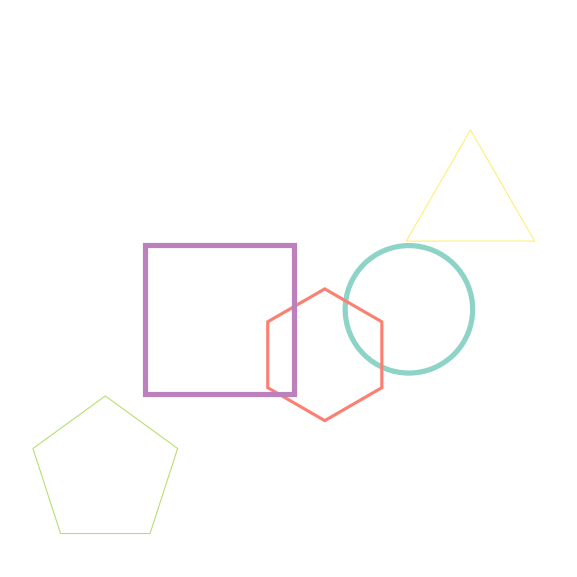[{"shape": "circle", "thickness": 2.5, "radius": 0.55, "center": [0.708, 0.464]}, {"shape": "hexagon", "thickness": 1.5, "radius": 0.57, "center": [0.562, 0.385]}, {"shape": "pentagon", "thickness": 0.5, "radius": 0.66, "center": [0.182, 0.182]}, {"shape": "square", "thickness": 2.5, "radius": 0.64, "center": [0.38, 0.446]}, {"shape": "triangle", "thickness": 0.5, "radius": 0.64, "center": [0.815, 0.646]}]